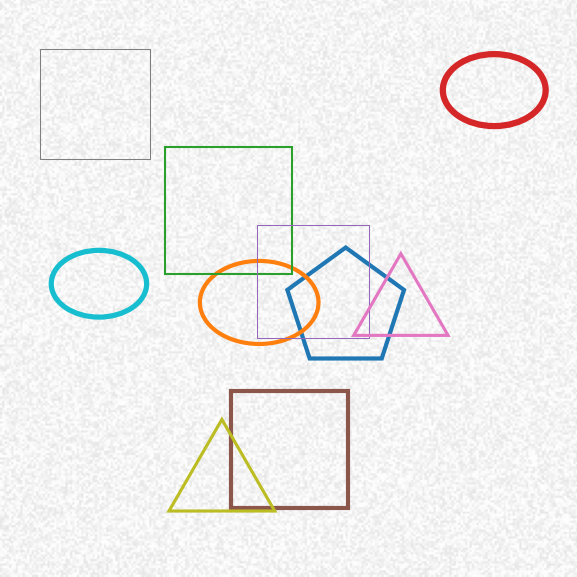[{"shape": "pentagon", "thickness": 2, "radius": 0.53, "center": [0.599, 0.464]}, {"shape": "oval", "thickness": 2, "radius": 0.51, "center": [0.449, 0.475]}, {"shape": "square", "thickness": 1, "radius": 0.55, "center": [0.396, 0.635]}, {"shape": "oval", "thickness": 3, "radius": 0.45, "center": [0.856, 0.843]}, {"shape": "square", "thickness": 0.5, "radius": 0.49, "center": [0.542, 0.511]}, {"shape": "square", "thickness": 2, "radius": 0.51, "center": [0.501, 0.221]}, {"shape": "triangle", "thickness": 1.5, "radius": 0.47, "center": [0.694, 0.466]}, {"shape": "square", "thickness": 0.5, "radius": 0.48, "center": [0.164, 0.82]}, {"shape": "triangle", "thickness": 1.5, "radius": 0.53, "center": [0.384, 0.167]}, {"shape": "oval", "thickness": 2.5, "radius": 0.41, "center": [0.171, 0.508]}]